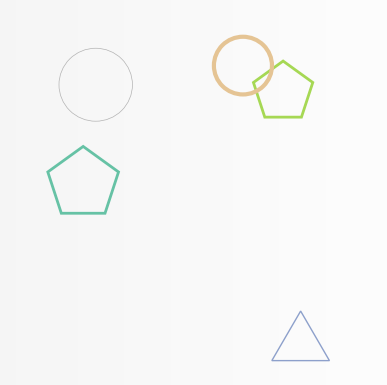[{"shape": "pentagon", "thickness": 2, "radius": 0.48, "center": [0.215, 0.524]}, {"shape": "triangle", "thickness": 1, "radius": 0.43, "center": [0.776, 0.106]}, {"shape": "pentagon", "thickness": 2, "radius": 0.4, "center": [0.731, 0.761]}, {"shape": "circle", "thickness": 3, "radius": 0.37, "center": [0.627, 0.83]}, {"shape": "circle", "thickness": 0.5, "radius": 0.47, "center": [0.247, 0.78]}]